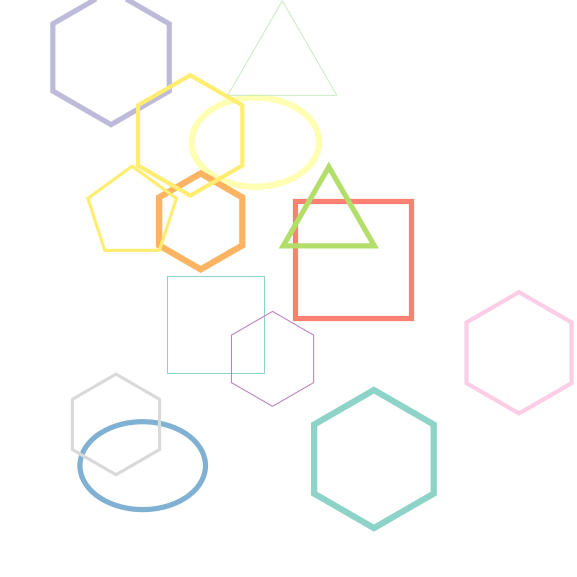[{"shape": "hexagon", "thickness": 3, "radius": 0.6, "center": [0.647, 0.204]}, {"shape": "square", "thickness": 0.5, "radius": 0.42, "center": [0.373, 0.438]}, {"shape": "oval", "thickness": 3, "radius": 0.55, "center": [0.442, 0.753]}, {"shape": "hexagon", "thickness": 2.5, "radius": 0.58, "center": [0.192, 0.9]}, {"shape": "square", "thickness": 2.5, "radius": 0.51, "center": [0.611, 0.55]}, {"shape": "oval", "thickness": 2.5, "radius": 0.54, "center": [0.247, 0.193]}, {"shape": "hexagon", "thickness": 3, "radius": 0.42, "center": [0.348, 0.616]}, {"shape": "triangle", "thickness": 2.5, "radius": 0.46, "center": [0.569, 0.619]}, {"shape": "hexagon", "thickness": 2, "radius": 0.53, "center": [0.899, 0.388]}, {"shape": "hexagon", "thickness": 1.5, "radius": 0.44, "center": [0.201, 0.264]}, {"shape": "hexagon", "thickness": 0.5, "radius": 0.41, "center": [0.472, 0.378]}, {"shape": "triangle", "thickness": 0.5, "radius": 0.55, "center": [0.489, 0.889]}, {"shape": "hexagon", "thickness": 2, "radius": 0.52, "center": [0.329, 0.765]}, {"shape": "pentagon", "thickness": 1.5, "radius": 0.4, "center": [0.229, 0.631]}]